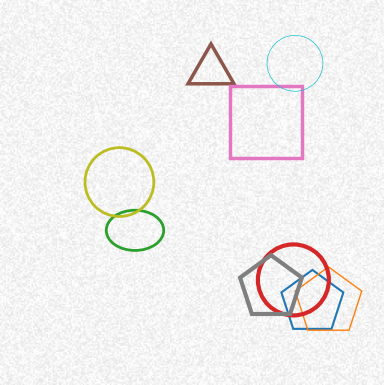[{"shape": "pentagon", "thickness": 1.5, "radius": 0.42, "center": [0.811, 0.214]}, {"shape": "pentagon", "thickness": 1, "radius": 0.45, "center": [0.853, 0.216]}, {"shape": "oval", "thickness": 2, "radius": 0.37, "center": [0.351, 0.402]}, {"shape": "circle", "thickness": 3, "radius": 0.46, "center": [0.762, 0.273]}, {"shape": "triangle", "thickness": 2.5, "radius": 0.34, "center": [0.548, 0.817]}, {"shape": "square", "thickness": 2.5, "radius": 0.47, "center": [0.69, 0.684]}, {"shape": "pentagon", "thickness": 3, "radius": 0.42, "center": [0.704, 0.253]}, {"shape": "circle", "thickness": 2, "radius": 0.45, "center": [0.31, 0.527]}, {"shape": "circle", "thickness": 0.5, "radius": 0.36, "center": [0.766, 0.836]}]